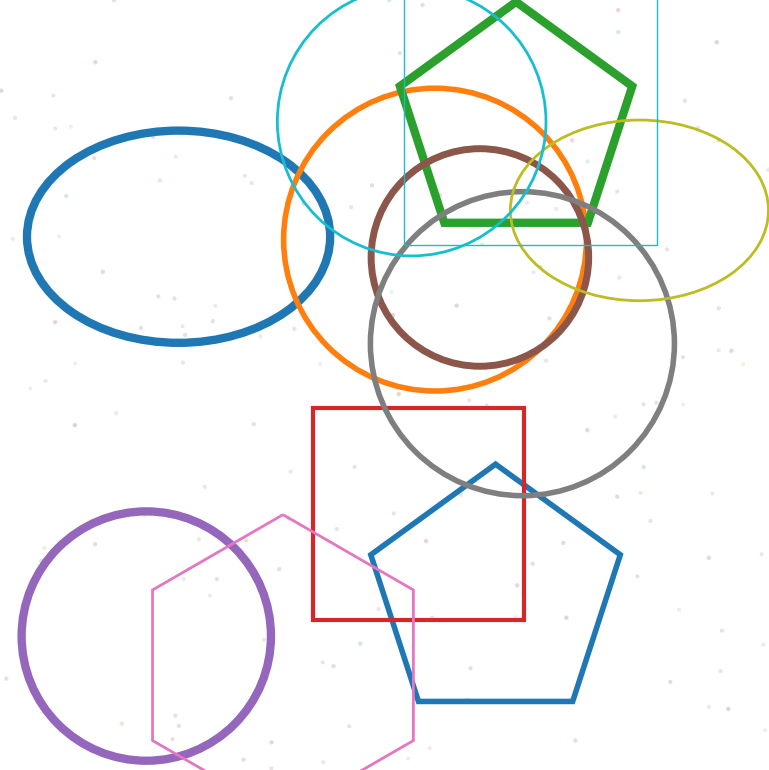[{"shape": "oval", "thickness": 3, "radius": 0.98, "center": [0.232, 0.693]}, {"shape": "pentagon", "thickness": 2, "radius": 0.85, "center": [0.644, 0.227]}, {"shape": "circle", "thickness": 2, "radius": 0.98, "center": [0.565, 0.689]}, {"shape": "pentagon", "thickness": 3, "radius": 0.79, "center": [0.67, 0.839]}, {"shape": "square", "thickness": 1.5, "radius": 0.69, "center": [0.543, 0.332]}, {"shape": "circle", "thickness": 3, "radius": 0.81, "center": [0.19, 0.174]}, {"shape": "circle", "thickness": 2.5, "radius": 0.71, "center": [0.623, 0.666]}, {"shape": "hexagon", "thickness": 1, "radius": 0.98, "center": [0.367, 0.136]}, {"shape": "circle", "thickness": 2, "radius": 0.99, "center": [0.678, 0.554]}, {"shape": "oval", "thickness": 1, "radius": 0.84, "center": [0.83, 0.727]}, {"shape": "circle", "thickness": 1, "radius": 0.87, "center": [0.535, 0.842]}, {"shape": "square", "thickness": 0.5, "radius": 0.82, "center": [0.689, 0.846]}]